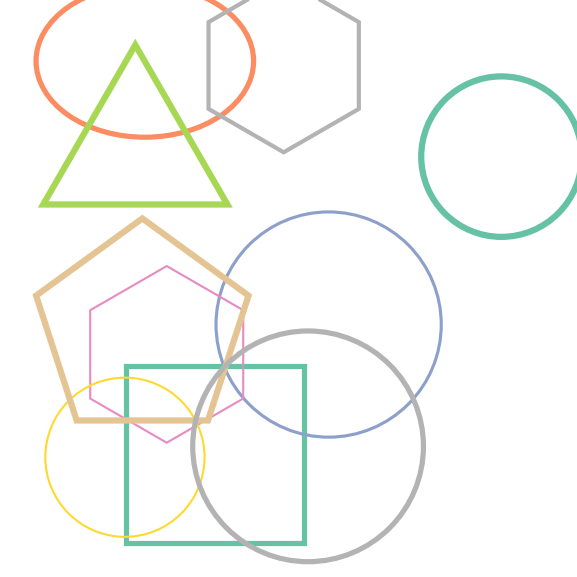[{"shape": "circle", "thickness": 3, "radius": 0.69, "center": [0.868, 0.728]}, {"shape": "square", "thickness": 2.5, "radius": 0.77, "center": [0.372, 0.212]}, {"shape": "oval", "thickness": 2.5, "radius": 0.94, "center": [0.251, 0.893]}, {"shape": "circle", "thickness": 1.5, "radius": 0.97, "center": [0.569, 0.437]}, {"shape": "hexagon", "thickness": 1, "radius": 0.76, "center": [0.289, 0.385]}, {"shape": "triangle", "thickness": 3, "radius": 0.92, "center": [0.234, 0.737]}, {"shape": "circle", "thickness": 1, "radius": 0.69, "center": [0.216, 0.207]}, {"shape": "pentagon", "thickness": 3, "radius": 0.97, "center": [0.246, 0.427]}, {"shape": "hexagon", "thickness": 2, "radius": 0.75, "center": [0.491, 0.886]}, {"shape": "circle", "thickness": 2.5, "radius": 1.0, "center": [0.533, 0.226]}]